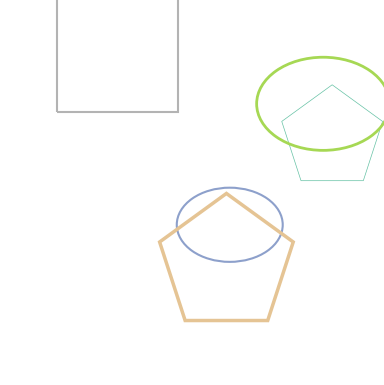[{"shape": "pentagon", "thickness": 0.5, "radius": 0.69, "center": [0.863, 0.642]}, {"shape": "oval", "thickness": 1.5, "radius": 0.69, "center": [0.597, 0.416]}, {"shape": "oval", "thickness": 2, "radius": 0.86, "center": [0.839, 0.73]}, {"shape": "pentagon", "thickness": 2.5, "radius": 0.91, "center": [0.588, 0.315]}, {"shape": "square", "thickness": 1.5, "radius": 0.78, "center": [0.305, 0.867]}]